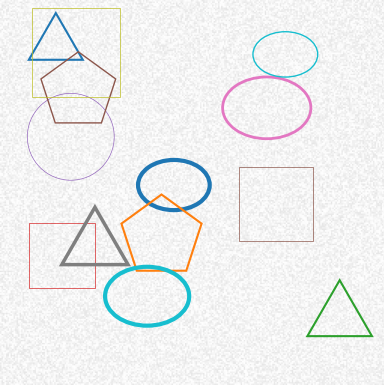[{"shape": "oval", "thickness": 3, "radius": 0.47, "center": [0.452, 0.519]}, {"shape": "triangle", "thickness": 1.5, "radius": 0.4, "center": [0.145, 0.885]}, {"shape": "pentagon", "thickness": 1.5, "radius": 0.55, "center": [0.42, 0.385]}, {"shape": "triangle", "thickness": 1.5, "radius": 0.48, "center": [0.882, 0.175]}, {"shape": "square", "thickness": 0.5, "radius": 0.43, "center": [0.162, 0.336]}, {"shape": "circle", "thickness": 0.5, "radius": 0.56, "center": [0.184, 0.645]}, {"shape": "pentagon", "thickness": 1, "radius": 0.51, "center": [0.203, 0.763]}, {"shape": "square", "thickness": 0.5, "radius": 0.48, "center": [0.717, 0.47]}, {"shape": "oval", "thickness": 2, "radius": 0.57, "center": [0.693, 0.72]}, {"shape": "triangle", "thickness": 2.5, "radius": 0.5, "center": [0.247, 0.362]}, {"shape": "square", "thickness": 0.5, "radius": 0.57, "center": [0.198, 0.864]}, {"shape": "oval", "thickness": 3, "radius": 0.55, "center": [0.382, 0.231]}, {"shape": "oval", "thickness": 1, "radius": 0.42, "center": [0.741, 0.859]}]